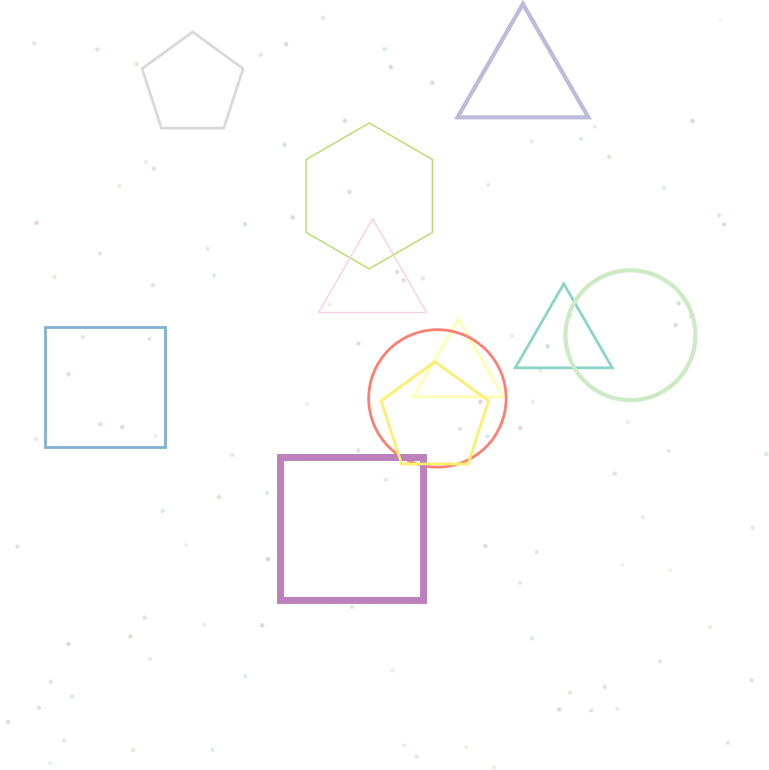[{"shape": "triangle", "thickness": 1, "radius": 0.36, "center": [0.732, 0.559]}, {"shape": "triangle", "thickness": 1, "radius": 0.34, "center": [0.595, 0.518]}, {"shape": "triangle", "thickness": 1.5, "radius": 0.49, "center": [0.679, 0.897]}, {"shape": "circle", "thickness": 1, "radius": 0.45, "center": [0.568, 0.483]}, {"shape": "square", "thickness": 1, "radius": 0.39, "center": [0.136, 0.497]}, {"shape": "hexagon", "thickness": 0.5, "radius": 0.47, "center": [0.48, 0.746]}, {"shape": "triangle", "thickness": 0.5, "radius": 0.41, "center": [0.484, 0.635]}, {"shape": "pentagon", "thickness": 1, "radius": 0.34, "center": [0.25, 0.89]}, {"shape": "square", "thickness": 2.5, "radius": 0.46, "center": [0.457, 0.314]}, {"shape": "circle", "thickness": 1.5, "radius": 0.42, "center": [0.819, 0.565]}, {"shape": "pentagon", "thickness": 1, "radius": 0.37, "center": [0.565, 0.457]}]